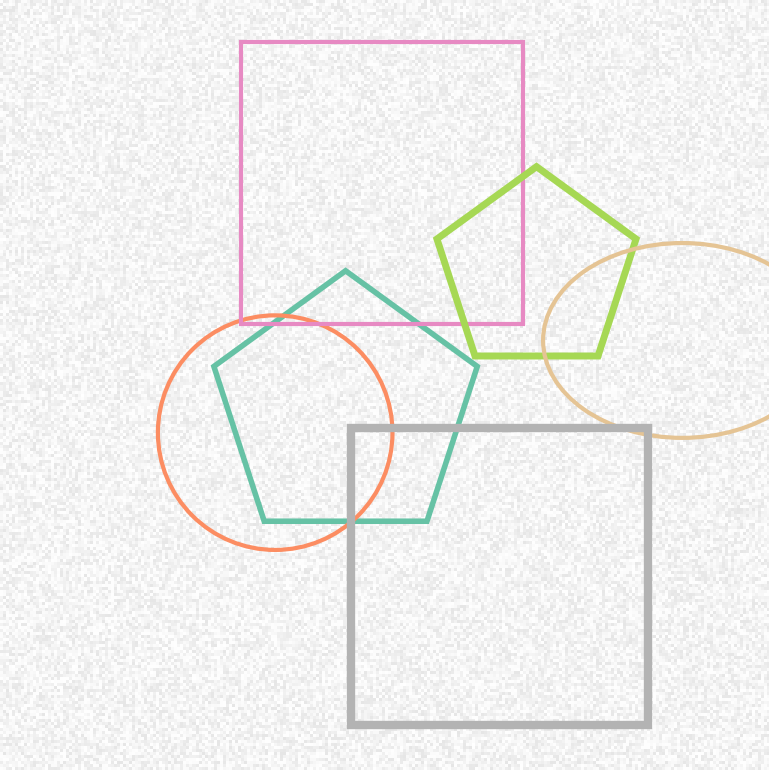[{"shape": "pentagon", "thickness": 2, "radius": 0.9, "center": [0.449, 0.469]}, {"shape": "circle", "thickness": 1.5, "radius": 0.76, "center": [0.357, 0.438]}, {"shape": "square", "thickness": 1.5, "radius": 0.92, "center": [0.497, 0.763]}, {"shape": "pentagon", "thickness": 2.5, "radius": 0.68, "center": [0.697, 0.648]}, {"shape": "oval", "thickness": 1.5, "radius": 0.9, "center": [0.886, 0.558]}, {"shape": "square", "thickness": 3, "radius": 0.97, "center": [0.649, 0.251]}]